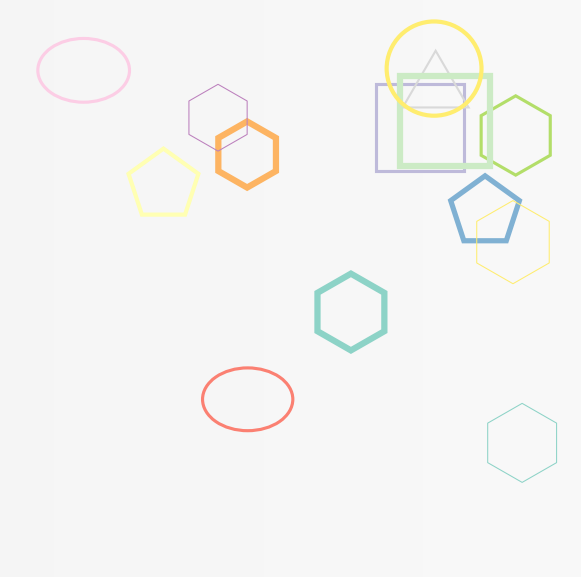[{"shape": "hexagon", "thickness": 3, "radius": 0.33, "center": [0.604, 0.459]}, {"shape": "hexagon", "thickness": 0.5, "radius": 0.34, "center": [0.898, 0.232]}, {"shape": "pentagon", "thickness": 2, "radius": 0.32, "center": [0.281, 0.679]}, {"shape": "square", "thickness": 1.5, "radius": 0.38, "center": [0.723, 0.779]}, {"shape": "oval", "thickness": 1.5, "radius": 0.39, "center": [0.426, 0.308]}, {"shape": "pentagon", "thickness": 2.5, "radius": 0.31, "center": [0.835, 0.633]}, {"shape": "hexagon", "thickness": 3, "radius": 0.29, "center": [0.425, 0.732]}, {"shape": "hexagon", "thickness": 1.5, "radius": 0.34, "center": [0.887, 0.765]}, {"shape": "oval", "thickness": 1.5, "radius": 0.39, "center": [0.144, 0.877]}, {"shape": "triangle", "thickness": 1, "radius": 0.33, "center": [0.749, 0.846]}, {"shape": "hexagon", "thickness": 0.5, "radius": 0.29, "center": [0.375, 0.795]}, {"shape": "square", "thickness": 3, "radius": 0.39, "center": [0.765, 0.79]}, {"shape": "hexagon", "thickness": 0.5, "radius": 0.36, "center": [0.883, 0.58]}, {"shape": "circle", "thickness": 2, "radius": 0.41, "center": [0.747, 0.88]}]